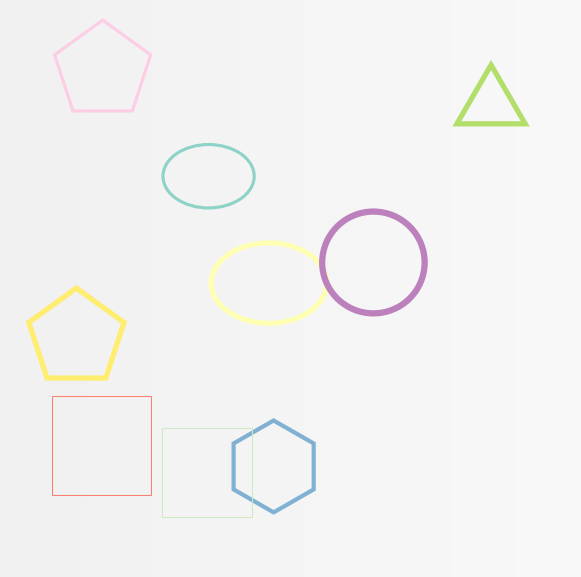[{"shape": "oval", "thickness": 1.5, "radius": 0.39, "center": [0.359, 0.694]}, {"shape": "oval", "thickness": 2.5, "radius": 0.5, "center": [0.463, 0.509]}, {"shape": "square", "thickness": 0.5, "radius": 0.43, "center": [0.175, 0.228]}, {"shape": "hexagon", "thickness": 2, "radius": 0.4, "center": [0.471, 0.191]}, {"shape": "triangle", "thickness": 2.5, "radius": 0.34, "center": [0.845, 0.819]}, {"shape": "pentagon", "thickness": 1.5, "radius": 0.43, "center": [0.177, 0.877]}, {"shape": "circle", "thickness": 3, "radius": 0.44, "center": [0.642, 0.545]}, {"shape": "square", "thickness": 0.5, "radius": 0.39, "center": [0.356, 0.181]}, {"shape": "pentagon", "thickness": 2.5, "radius": 0.43, "center": [0.131, 0.414]}]